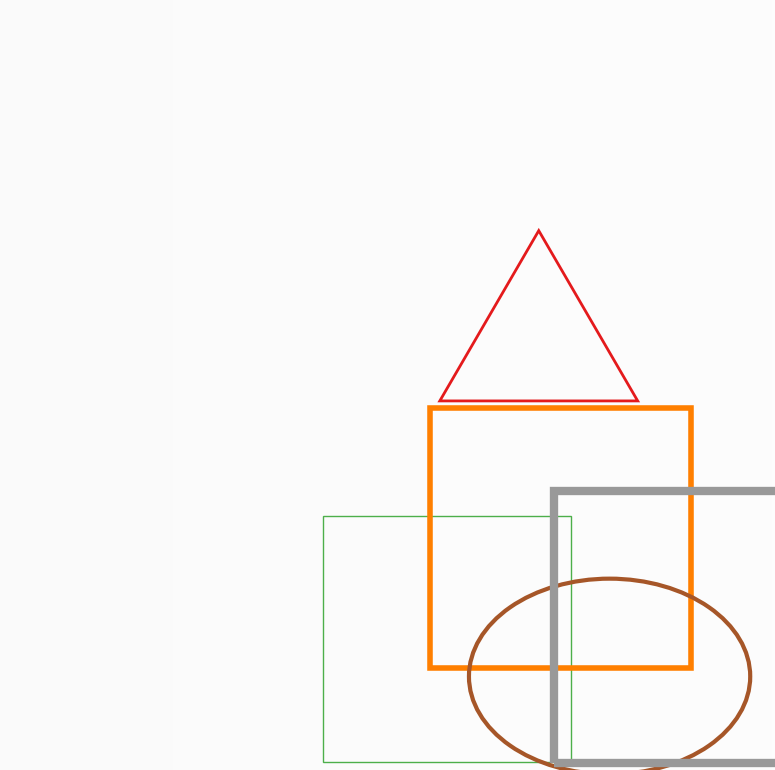[{"shape": "triangle", "thickness": 1, "radius": 0.74, "center": [0.695, 0.553]}, {"shape": "square", "thickness": 0.5, "radius": 0.8, "center": [0.577, 0.17]}, {"shape": "square", "thickness": 2, "radius": 0.84, "center": [0.723, 0.301]}, {"shape": "oval", "thickness": 1.5, "radius": 0.91, "center": [0.787, 0.121]}, {"shape": "square", "thickness": 3, "radius": 0.88, "center": [0.891, 0.185]}]